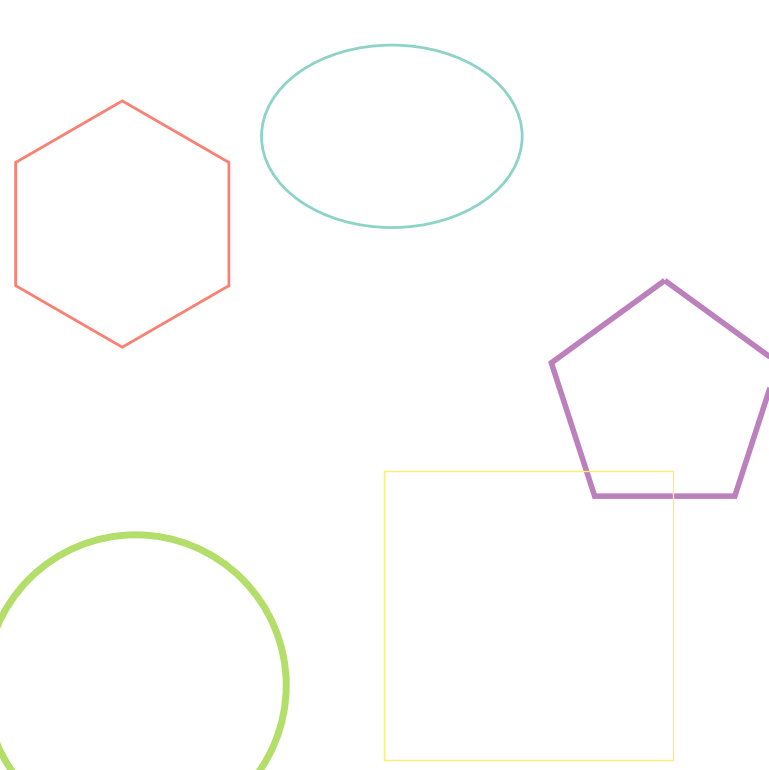[{"shape": "oval", "thickness": 1, "radius": 0.85, "center": [0.509, 0.823]}, {"shape": "hexagon", "thickness": 1, "radius": 0.8, "center": [0.159, 0.709]}, {"shape": "circle", "thickness": 2.5, "radius": 0.98, "center": [0.176, 0.11]}, {"shape": "pentagon", "thickness": 2, "radius": 0.77, "center": [0.863, 0.481]}, {"shape": "square", "thickness": 0.5, "radius": 0.94, "center": [0.686, 0.201]}]